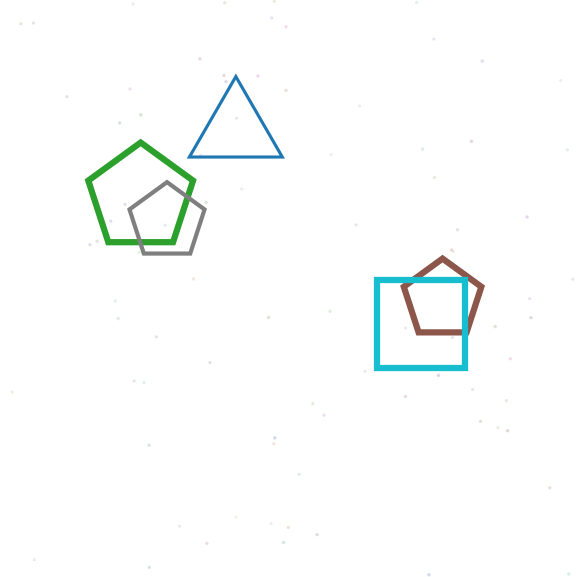[{"shape": "triangle", "thickness": 1.5, "radius": 0.46, "center": [0.408, 0.774]}, {"shape": "pentagon", "thickness": 3, "radius": 0.48, "center": [0.244, 0.657]}, {"shape": "pentagon", "thickness": 3, "radius": 0.35, "center": [0.766, 0.481]}, {"shape": "pentagon", "thickness": 2, "radius": 0.34, "center": [0.289, 0.615]}, {"shape": "square", "thickness": 3, "radius": 0.38, "center": [0.729, 0.438]}]